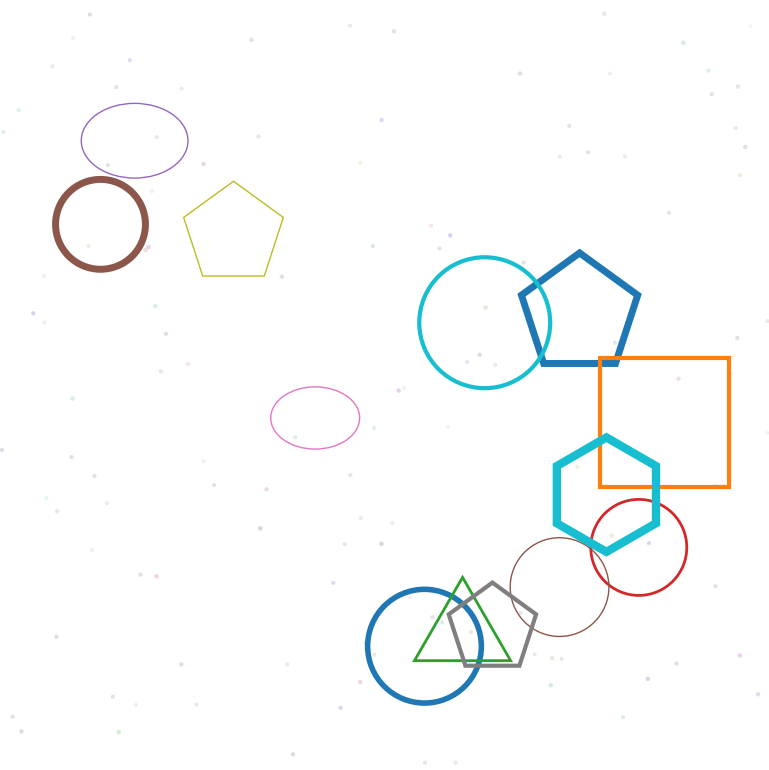[{"shape": "pentagon", "thickness": 2.5, "radius": 0.4, "center": [0.753, 0.592]}, {"shape": "circle", "thickness": 2, "radius": 0.37, "center": [0.551, 0.161]}, {"shape": "square", "thickness": 1.5, "radius": 0.42, "center": [0.863, 0.451]}, {"shape": "triangle", "thickness": 1, "radius": 0.36, "center": [0.601, 0.178]}, {"shape": "circle", "thickness": 1, "radius": 0.31, "center": [0.83, 0.289]}, {"shape": "oval", "thickness": 0.5, "radius": 0.35, "center": [0.175, 0.817]}, {"shape": "circle", "thickness": 2.5, "radius": 0.29, "center": [0.131, 0.709]}, {"shape": "circle", "thickness": 0.5, "radius": 0.32, "center": [0.727, 0.238]}, {"shape": "oval", "thickness": 0.5, "radius": 0.29, "center": [0.409, 0.457]}, {"shape": "pentagon", "thickness": 1.5, "radius": 0.3, "center": [0.639, 0.184]}, {"shape": "pentagon", "thickness": 0.5, "radius": 0.34, "center": [0.303, 0.697]}, {"shape": "hexagon", "thickness": 3, "radius": 0.37, "center": [0.788, 0.358]}, {"shape": "circle", "thickness": 1.5, "radius": 0.43, "center": [0.629, 0.581]}]